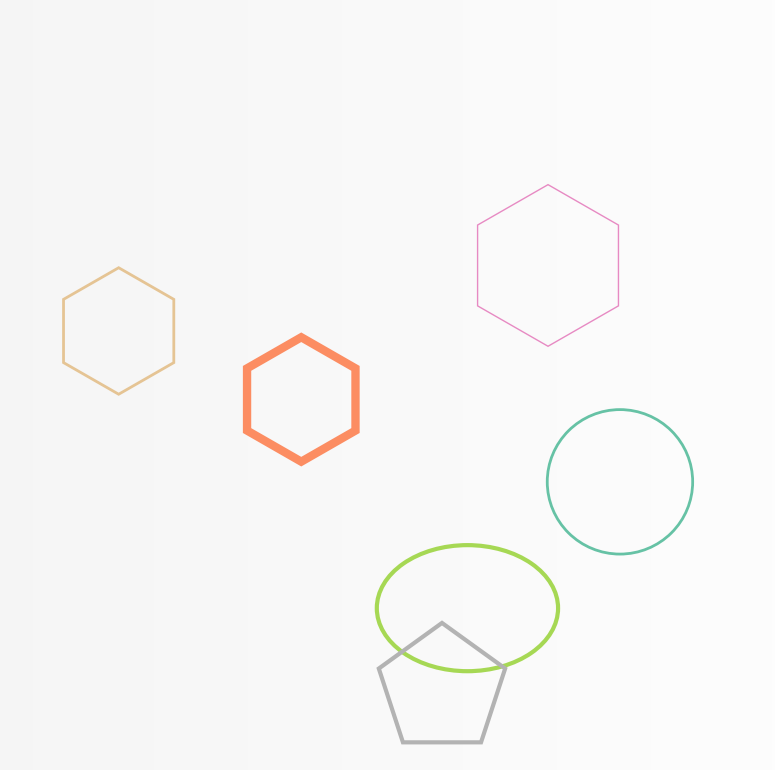[{"shape": "circle", "thickness": 1, "radius": 0.47, "center": [0.8, 0.374]}, {"shape": "hexagon", "thickness": 3, "radius": 0.4, "center": [0.389, 0.481]}, {"shape": "hexagon", "thickness": 0.5, "radius": 0.52, "center": [0.707, 0.655]}, {"shape": "oval", "thickness": 1.5, "radius": 0.58, "center": [0.603, 0.21]}, {"shape": "hexagon", "thickness": 1, "radius": 0.41, "center": [0.153, 0.57]}, {"shape": "pentagon", "thickness": 1.5, "radius": 0.43, "center": [0.57, 0.105]}]